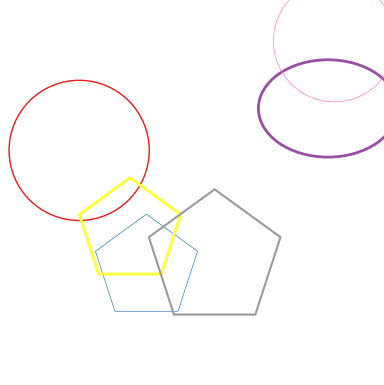[{"shape": "circle", "thickness": 1, "radius": 0.91, "center": [0.206, 0.609]}, {"shape": "pentagon", "thickness": 0.5, "radius": 0.7, "center": [0.38, 0.304]}, {"shape": "oval", "thickness": 2, "radius": 0.9, "center": [0.852, 0.718]}, {"shape": "pentagon", "thickness": 2, "radius": 0.69, "center": [0.337, 0.4]}, {"shape": "circle", "thickness": 0.5, "radius": 0.79, "center": [0.869, 0.894]}, {"shape": "pentagon", "thickness": 1.5, "radius": 0.9, "center": [0.558, 0.328]}]